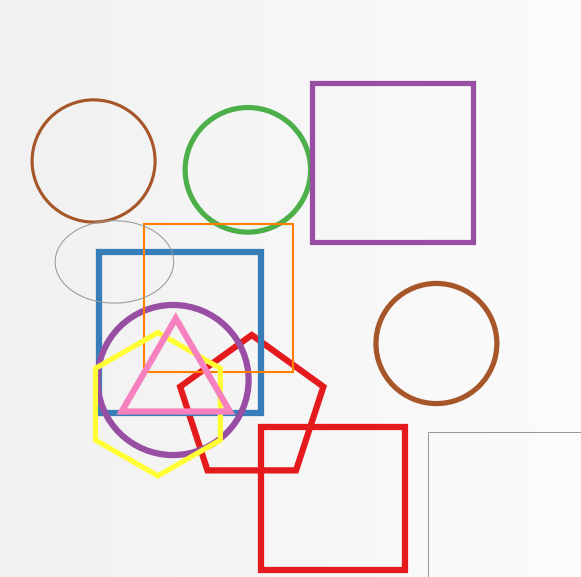[{"shape": "pentagon", "thickness": 3, "radius": 0.65, "center": [0.433, 0.289]}, {"shape": "square", "thickness": 3, "radius": 0.62, "center": [0.573, 0.135]}, {"shape": "square", "thickness": 3, "radius": 0.7, "center": [0.309, 0.423]}, {"shape": "circle", "thickness": 2.5, "radius": 0.54, "center": [0.426, 0.705]}, {"shape": "circle", "thickness": 3, "radius": 0.65, "center": [0.298, 0.341]}, {"shape": "square", "thickness": 2.5, "radius": 0.69, "center": [0.675, 0.718]}, {"shape": "square", "thickness": 1, "radius": 0.64, "center": [0.376, 0.483]}, {"shape": "hexagon", "thickness": 2.5, "radius": 0.62, "center": [0.272, 0.299]}, {"shape": "circle", "thickness": 1.5, "radius": 0.53, "center": [0.161, 0.72]}, {"shape": "circle", "thickness": 2.5, "radius": 0.52, "center": [0.751, 0.404]}, {"shape": "triangle", "thickness": 3, "radius": 0.54, "center": [0.302, 0.34]}, {"shape": "oval", "thickness": 0.5, "radius": 0.51, "center": [0.197, 0.546]}, {"shape": "square", "thickness": 0.5, "radius": 0.72, "center": [0.881, 0.107]}]